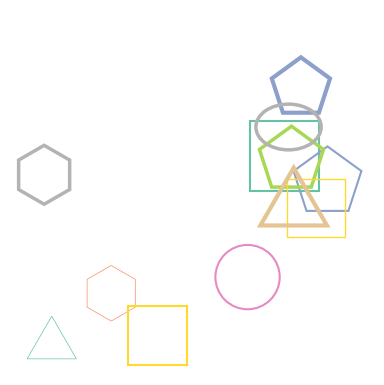[{"shape": "square", "thickness": 1.5, "radius": 0.45, "center": [0.738, 0.595]}, {"shape": "triangle", "thickness": 0.5, "radius": 0.37, "center": [0.134, 0.105]}, {"shape": "hexagon", "thickness": 0.5, "radius": 0.36, "center": [0.289, 0.238]}, {"shape": "pentagon", "thickness": 3, "radius": 0.4, "center": [0.782, 0.772]}, {"shape": "pentagon", "thickness": 1.5, "radius": 0.46, "center": [0.851, 0.527]}, {"shape": "circle", "thickness": 1.5, "radius": 0.42, "center": [0.643, 0.28]}, {"shape": "pentagon", "thickness": 2.5, "radius": 0.44, "center": [0.757, 0.585]}, {"shape": "square", "thickness": 1, "radius": 0.37, "center": [0.821, 0.46]}, {"shape": "square", "thickness": 1.5, "radius": 0.38, "center": [0.409, 0.129]}, {"shape": "triangle", "thickness": 3, "radius": 0.5, "center": [0.763, 0.464]}, {"shape": "oval", "thickness": 2.5, "radius": 0.42, "center": [0.749, 0.67]}, {"shape": "hexagon", "thickness": 2.5, "radius": 0.38, "center": [0.115, 0.546]}]